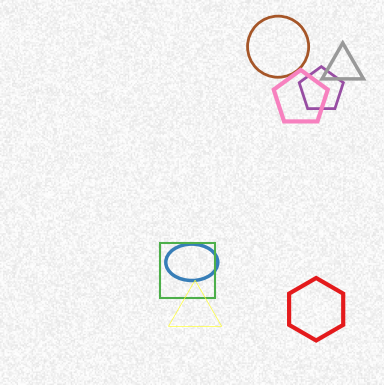[{"shape": "hexagon", "thickness": 3, "radius": 0.41, "center": [0.821, 0.197]}, {"shape": "oval", "thickness": 2.5, "radius": 0.34, "center": [0.498, 0.319]}, {"shape": "square", "thickness": 1.5, "radius": 0.36, "center": [0.486, 0.298]}, {"shape": "pentagon", "thickness": 2, "radius": 0.3, "center": [0.835, 0.767]}, {"shape": "triangle", "thickness": 0.5, "radius": 0.4, "center": [0.507, 0.192]}, {"shape": "circle", "thickness": 2, "radius": 0.4, "center": [0.722, 0.879]}, {"shape": "pentagon", "thickness": 3, "radius": 0.37, "center": [0.781, 0.744]}, {"shape": "triangle", "thickness": 2.5, "radius": 0.31, "center": [0.89, 0.826]}]